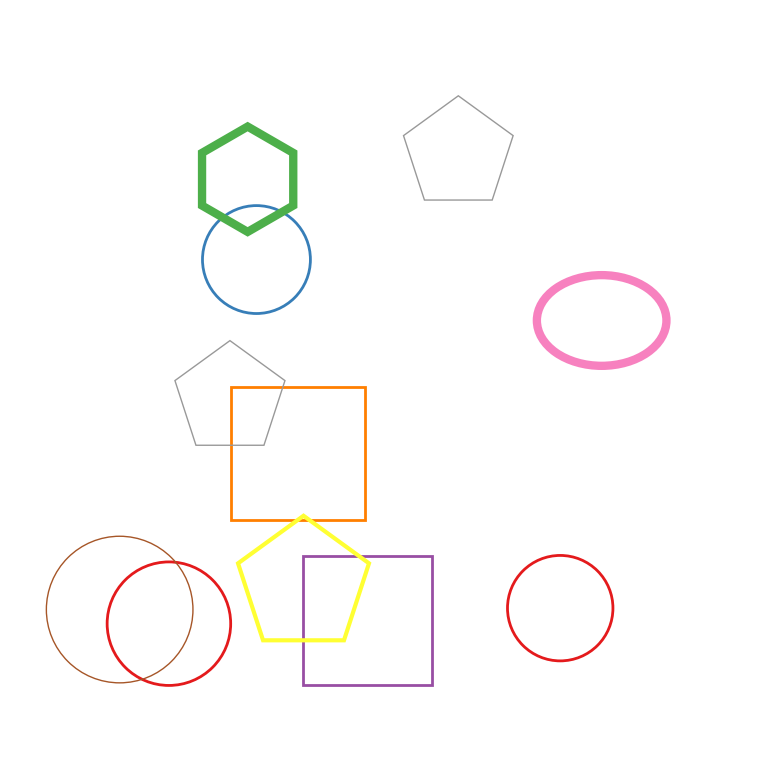[{"shape": "circle", "thickness": 1, "radius": 0.4, "center": [0.219, 0.19]}, {"shape": "circle", "thickness": 1, "radius": 0.34, "center": [0.728, 0.21]}, {"shape": "circle", "thickness": 1, "radius": 0.35, "center": [0.333, 0.663]}, {"shape": "hexagon", "thickness": 3, "radius": 0.34, "center": [0.322, 0.767]}, {"shape": "square", "thickness": 1, "radius": 0.42, "center": [0.477, 0.194]}, {"shape": "square", "thickness": 1, "radius": 0.43, "center": [0.387, 0.411]}, {"shape": "pentagon", "thickness": 1.5, "radius": 0.45, "center": [0.394, 0.241]}, {"shape": "circle", "thickness": 0.5, "radius": 0.48, "center": [0.155, 0.208]}, {"shape": "oval", "thickness": 3, "radius": 0.42, "center": [0.781, 0.584]}, {"shape": "pentagon", "thickness": 0.5, "radius": 0.37, "center": [0.595, 0.801]}, {"shape": "pentagon", "thickness": 0.5, "radius": 0.38, "center": [0.299, 0.483]}]